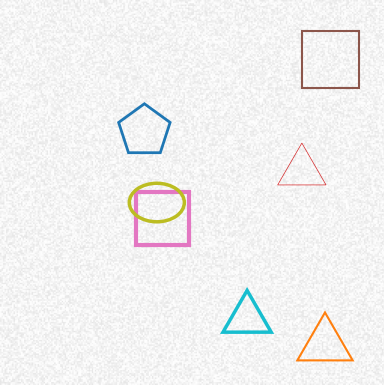[{"shape": "pentagon", "thickness": 2, "radius": 0.35, "center": [0.375, 0.66]}, {"shape": "triangle", "thickness": 1.5, "radius": 0.41, "center": [0.844, 0.105]}, {"shape": "triangle", "thickness": 0.5, "radius": 0.36, "center": [0.784, 0.556]}, {"shape": "square", "thickness": 1.5, "radius": 0.37, "center": [0.859, 0.844]}, {"shape": "square", "thickness": 3, "radius": 0.34, "center": [0.422, 0.433]}, {"shape": "oval", "thickness": 2.5, "radius": 0.36, "center": [0.407, 0.474]}, {"shape": "triangle", "thickness": 2.5, "radius": 0.36, "center": [0.642, 0.173]}]